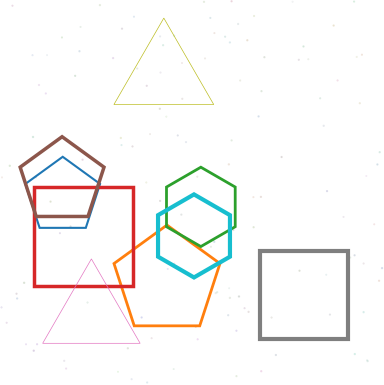[{"shape": "pentagon", "thickness": 1.5, "radius": 0.51, "center": [0.163, 0.491]}, {"shape": "pentagon", "thickness": 2, "radius": 0.72, "center": [0.434, 0.271]}, {"shape": "hexagon", "thickness": 2, "radius": 0.52, "center": [0.522, 0.463]}, {"shape": "square", "thickness": 2.5, "radius": 0.65, "center": [0.217, 0.386]}, {"shape": "pentagon", "thickness": 2.5, "radius": 0.57, "center": [0.161, 0.53]}, {"shape": "triangle", "thickness": 0.5, "radius": 0.73, "center": [0.237, 0.181]}, {"shape": "square", "thickness": 3, "radius": 0.57, "center": [0.789, 0.234]}, {"shape": "triangle", "thickness": 0.5, "radius": 0.75, "center": [0.426, 0.803]}, {"shape": "hexagon", "thickness": 3, "radius": 0.54, "center": [0.504, 0.387]}]